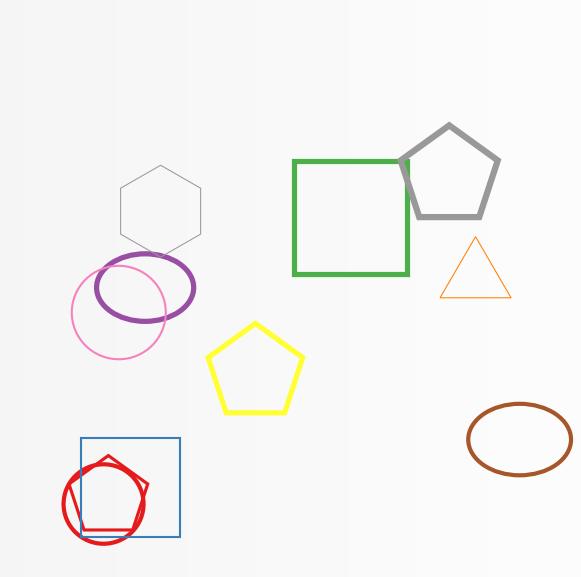[{"shape": "circle", "thickness": 2, "radius": 0.34, "center": [0.178, 0.126]}, {"shape": "pentagon", "thickness": 1.5, "radius": 0.36, "center": [0.186, 0.139]}, {"shape": "square", "thickness": 1, "radius": 0.43, "center": [0.224, 0.155]}, {"shape": "square", "thickness": 2.5, "radius": 0.49, "center": [0.603, 0.622]}, {"shape": "oval", "thickness": 2.5, "radius": 0.42, "center": [0.25, 0.501]}, {"shape": "triangle", "thickness": 0.5, "radius": 0.35, "center": [0.818, 0.519]}, {"shape": "pentagon", "thickness": 2.5, "radius": 0.43, "center": [0.439, 0.354]}, {"shape": "oval", "thickness": 2, "radius": 0.44, "center": [0.894, 0.238]}, {"shape": "circle", "thickness": 1, "radius": 0.4, "center": [0.204, 0.458]}, {"shape": "pentagon", "thickness": 3, "radius": 0.44, "center": [0.773, 0.694]}, {"shape": "hexagon", "thickness": 0.5, "radius": 0.4, "center": [0.276, 0.633]}]